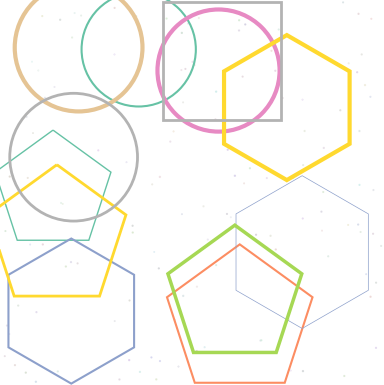[{"shape": "pentagon", "thickness": 1, "radius": 0.79, "center": [0.138, 0.504]}, {"shape": "circle", "thickness": 1.5, "radius": 0.74, "center": [0.36, 0.872]}, {"shape": "pentagon", "thickness": 1.5, "radius": 0.99, "center": [0.623, 0.167]}, {"shape": "hexagon", "thickness": 0.5, "radius": 0.99, "center": [0.785, 0.345]}, {"shape": "hexagon", "thickness": 1.5, "radius": 0.94, "center": [0.185, 0.192]}, {"shape": "circle", "thickness": 3, "radius": 0.79, "center": [0.568, 0.817]}, {"shape": "pentagon", "thickness": 2.5, "radius": 0.91, "center": [0.61, 0.232]}, {"shape": "hexagon", "thickness": 3, "radius": 0.94, "center": [0.745, 0.721]}, {"shape": "pentagon", "thickness": 2, "radius": 0.94, "center": [0.148, 0.384]}, {"shape": "circle", "thickness": 3, "radius": 0.83, "center": [0.204, 0.876]}, {"shape": "circle", "thickness": 2, "radius": 0.83, "center": [0.191, 0.592]}, {"shape": "square", "thickness": 2, "radius": 0.77, "center": [0.576, 0.842]}]